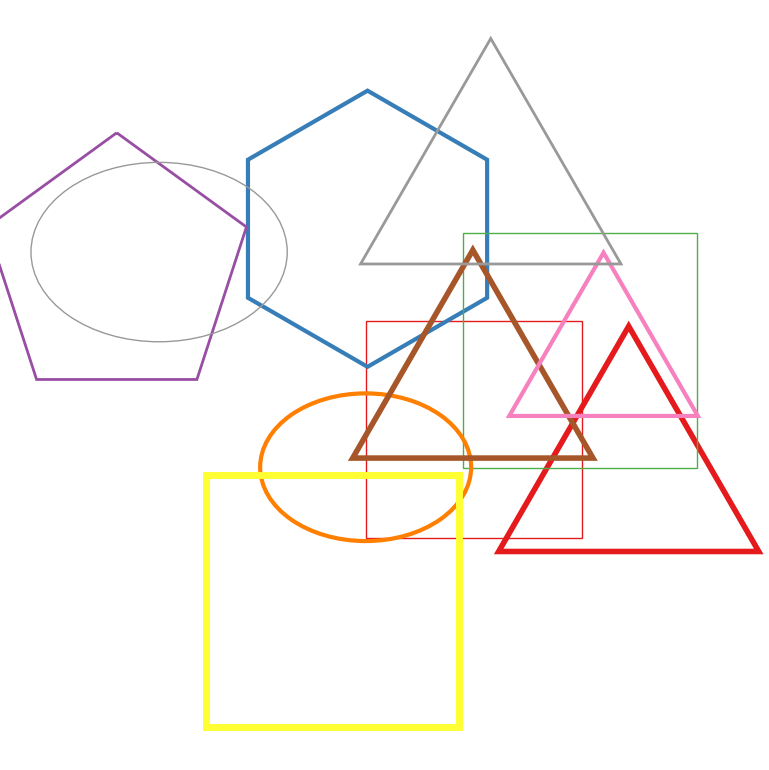[{"shape": "square", "thickness": 0.5, "radius": 0.7, "center": [0.616, 0.442]}, {"shape": "triangle", "thickness": 2, "radius": 0.98, "center": [0.817, 0.381]}, {"shape": "hexagon", "thickness": 1.5, "radius": 0.9, "center": [0.477, 0.703]}, {"shape": "square", "thickness": 0.5, "radius": 0.76, "center": [0.753, 0.545]}, {"shape": "pentagon", "thickness": 1, "radius": 0.89, "center": [0.152, 0.65]}, {"shape": "oval", "thickness": 1.5, "radius": 0.69, "center": [0.475, 0.393]}, {"shape": "square", "thickness": 2.5, "radius": 0.82, "center": [0.432, 0.219]}, {"shape": "triangle", "thickness": 2, "radius": 0.9, "center": [0.614, 0.495]}, {"shape": "triangle", "thickness": 1.5, "radius": 0.71, "center": [0.784, 0.53]}, {"shape": "triangle", "thickness": 1, "radius": 0.98, "center": [0.637, 0.755]}, {"shape": "oval", "thickness": 0.5, "radius": 0.83, "center": [0.207, 0.673]}]